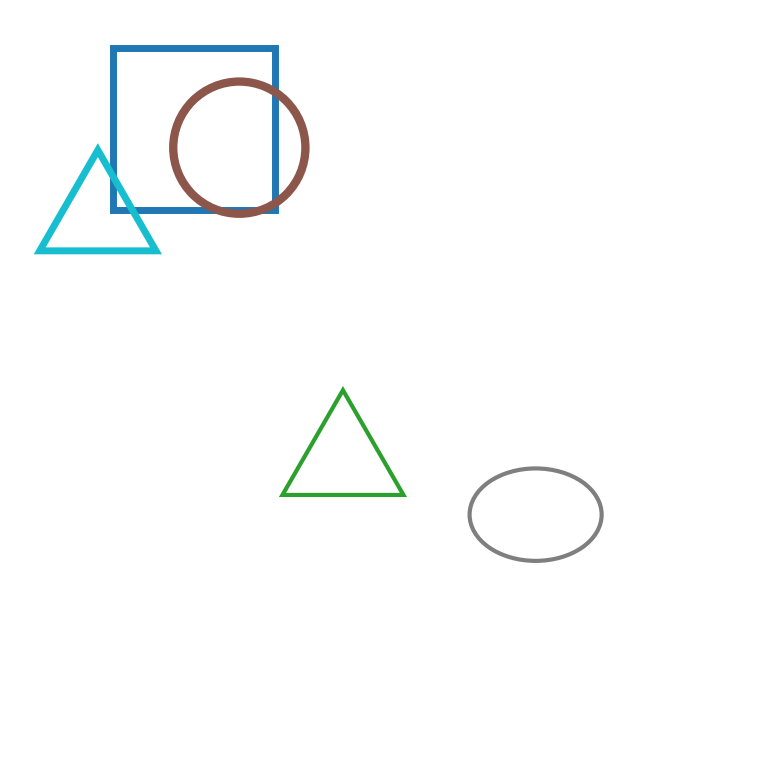[{"shape": "square", "thickness": 2.5, "radius": 0.53, "center": [0.252, 0.833]}, {"shape": "triangle", "thickness": 1.5, "radius": 0.45, "center": [0.445, 0.403]}, {"shape": "circle", "thickness": 3, "radius": 0.43, "center": [0.311, 0.808]}, {"shape": "oval", "thickness": 1.5, "radius": 0.43, "center": [0.696, 0.332]}, {"shape": "triangle", "thickness": 2.5, "radius": 0.44, "center": [0.127, 0.718]}]